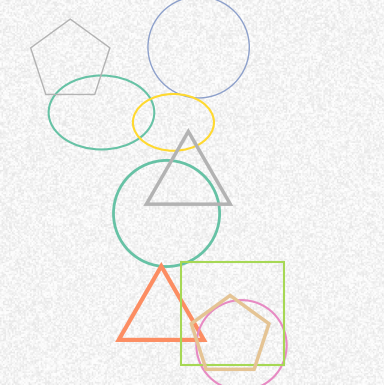[{"shape": "circle", "thickness": 2, "radius": 0.69, "center": [0.433, 0.446]}, {"shape": "oval", "thickness": 1.5, "radius": 0.69, "center": [0.264, 0.708]}, {"shape": "triangle", "thickness": 3, "radius": 0.64, "center": [0.419, 0.181]}, {"shape": "circle", "thickness": 1, "radius": 0.66, "center": [0.516, 0.877]}, {"shape": "circle", "thickness": 1.5, "radius": 0.59, "center": [0.627, 0.103]}, {"shape": "square", "thickness": 1.5, "radius": 0.67, "center": [0.604, 0.185]}, {"shape": "oval", "thickness": 1.5, "radius": 0.53, "center": [0.45, 0.682]}, {"shape": "pentagon", "thickness": 2.5, "radius": 0.53, "center": [0.598, 0.126]}, {"shape": "pentagon", "thickness": 1, "radius": 0.54, "center": [0.183, 0.842]}, {"shape": "triangle", "thickness": 2.5, "radius": 0.63, "center": [0.489, 0.533]}]